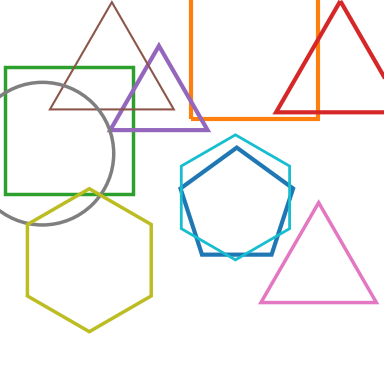[{"shape": "pentagon", "thickness": 3, "radius": 0.77, "center": [0.615, 0.463]}, {"shape": "square", "thickness": 3, "radius": 0.83, "center": [0.661, 0.857]}, {"shape": "square", "thickness": 2.5, "radius": 0.83, "center": [0.18, 0.661]}, {"shape": "triangle", "thickness": 3, "radius": 0.96, "center": [0.884, 0.805]}, {"shape": "triangle", "thickness": 3, "radius": 0.73, "center": [0.413, 0.735]}, {"shape": "triangle", "thickness": 1.5, "radius": 0.93, "center": [0.291, 0.809]}, {"shape": "triangle", "thickness": 2.5, "radius": 0.87, "center": [0.828, 0.301]}, {"shape": "circle", "thickness": 2.5, "radius": 0.93, "center": [0.11, 0.601]}, {"shape": "hexagon", "thickness": 2.5, "radius": 0.93, "center": [0.232, 0.324]}, {"shape": "hexagon", "thickness": 2, "radius": 0.81, "center": [0.612, 0.487]}]